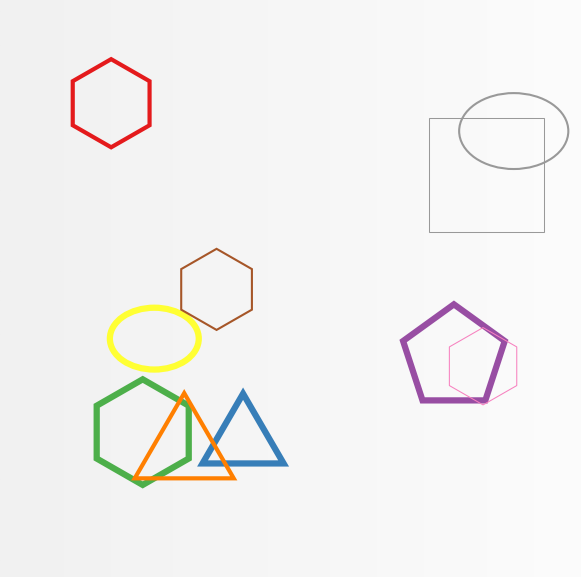[{"shape": "hexagon", "thickness": 2, "radius": 0.38, "center": [0.191, 0.82]}, {"shape": "triangle", "thickness": 3, "radius": 0.4, "center": [0.418, 0.237]}, {"shape": "hexagon", "thickness": 3, "radius": 0.46, "center": [0.246, 0.251]}, {"shape": "pentagon", "thickness": 3, "radius": 0.46, "center": [0.781, 0.38]}, {"shape": "triangle", "thickness": 2, "radius": 0.49, "center": [0.317, 0.22]}, {"shape": "oval", "thickness": 3, "radius": 0.38, "center": [0.265, 0.413]}, {"shape": "hexagon", "thickness": 1, "radius": 0.35, "center": [0.373, 0.498]}, {"shape": "hexagon", "thickness": 0.5, "radius": 0.33, "center": [0.831, 0.365]}, {"shape": "square", "thickness": 0.5, "radius": 0.49, "center": [0.837, 0.696]}, {"shape": "oval", "thickness": 1, "radius": 0.47, "center": [0.884, 0.772]}]